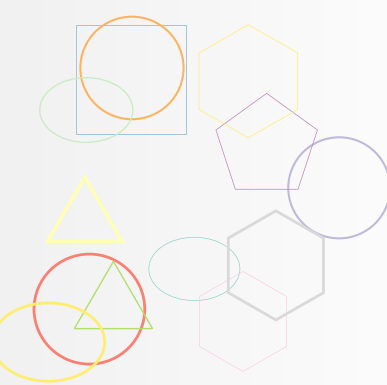[{"shape": "oval", "thickness": 0.5, "radius": 0.59, "center": [0.502, 0.302]}, {"shape": "triangle", "thickness": 2.5, "radius": 0.56, "center": [0.219, 0.429]}, {"shape": "circle", "thickness": 1.5, "radius": 0.66, "center": [0.875, 0.512]}, {"shape": "circle", "thickness": 2, "radius": 0.71, "center": [0.231, 0.197]}, {"shape": "square", "thickness": 0.5, "radius": 0.71, "center": [0.338, 0.793]}, {"shape": "circle", "thickness": 1.5, "radius": 0.67, "center": [0.341, 0.824]}, {"shape": "triangle", "thickness": 1, "radius": 0.58, "center": [0.293, 0.205]}, {"shape": "hexagon", "thickness": 0.5, "radius": 0.65, "center": [0.627, 0.165]}, {"shape": "hexagon", "thickness": 2, "radius": 0.71, "center": [0.712, 0.311]}, {"shape": "pentagon", "thickness": 0.5, "radius": 0.69, "center": [0.688, 0.62]}, {"shape": "oval", "thickness": 1, "radius": 0.6, "center": [0.223, 0.714]}, {"shape": "hexagon", "thickness": 0.5, "radius": 0.73, "center": [0.641, 0.789]}, {"shape": "oval", "thickness": 2, "radius": 0.73, "center": [0.125, 0.111]}]